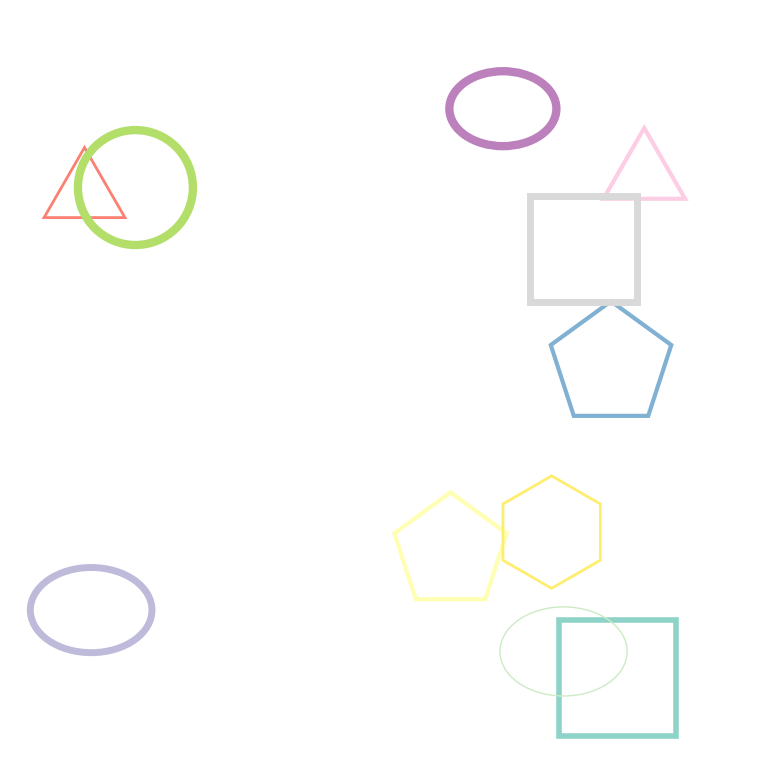[{"shape": "square", "thickness": 2, "radius": 0.38, "center": [0.802, 0.12]}, {"shape": "pentagon", "thickness": 1.5, "radius": 0.38, "center": [0.585, 0.284]}, {"shape": "oval", "thickness": 2.5, "radius": 0.39, "center": [0.118, 0.208]}, {"shape": "triangle", "thickness": 1, "radius": 0.3, "center": [0.11, 0.748]}, {"shape": "pentagon", "thickness": 1.5, "radius": 0.41, "center": [0.794, 0.526]}, {"shape": "circle", "thickness": 3, "radius": 0.37, "center": [0.176, 0.756]}, {"shape": "triangle", "thickness": 1.5, "radius": 0.31, "center": [0.837, 0.772]}, {"shape": "square", "thickness": 2.5, "radius": 0.35, "center": [0.758, 0.677]}, {"shape": "oval", "thickness": 3, "radius": 0.35, "center": [0.653, 0.859]}, {"shape": "oval", "thickness": 0.5, "radius": 0.41, "center": [0.732, 0.154]}, {"shape": "hexagon", "thickness": 1, "radius": 0.37, "center": [0.716, 0.309]}]